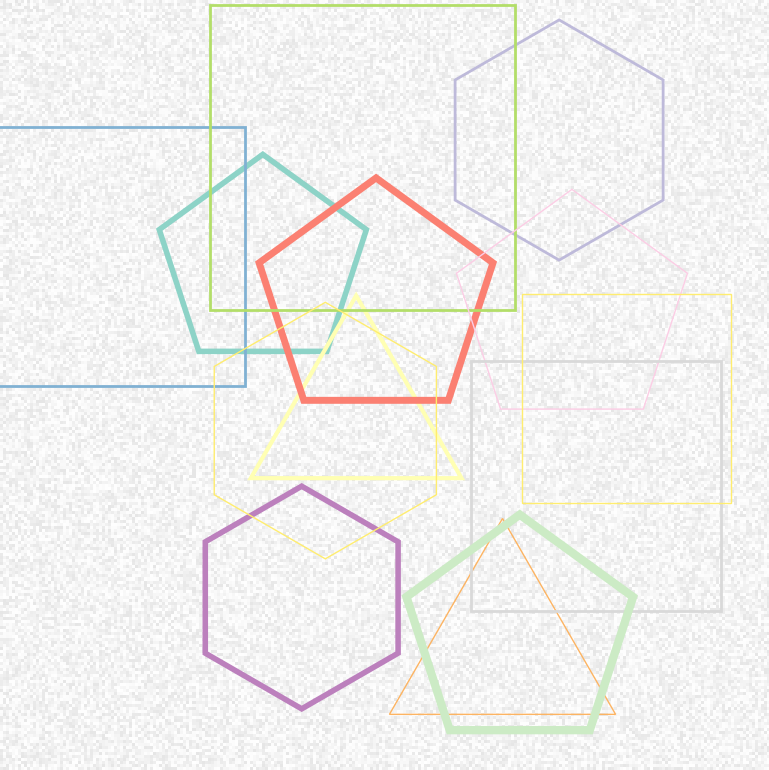[{"shape": "pentagon", "thickness": 2, "radius": 0.71, "center": [0.341, 0.658]}, {"shape": "triangle", "thickness": 1.5, "radius": 0.79, "center": [0.463, 0.458]}, {"shape": "hexagon", "thickness": 1, "radius": 0.78, "center": [0.726, 0.818]}, {"shape": "pentagon", "thickness": 2.5, "radius": 0.8, "center": [0.488, 0.609]}, {"shape": "square", "thickness": 1, "radius": 0.84, "center": [0.15, 0.667]}, {"shape": "triangle", "thickness": 0.5, "radius": 0.85, "center": [0.653, 0.157]}, {"shape": "square", "thickness": 1, "radius": 0.99, "center": [0.471, 0.796]}, {"shape": "pentagon", "thickness": 0.5, "radius": 0.79, "center": [0.743, 0.596]}, {"shape": "square", "thickness": 1, "radius": 0.81, "center": [0.775, 0.369]}, {"shape": "hexagon", "thickness": 2, "radius": 0.72, "center": [0.392, 0.224]}, {"shape": "pentagon", "thickness": 3, "radius": 0.77, "center": [0.675, 0.177]}, {"shape": "square", "thickness": 0.5, "radius": 0.68, "center": [0.814, 0.482]}, {"shape": "hexagon", "thickness": 0.5, "radius": 0.83, "center": [0.422, 0.441]}]